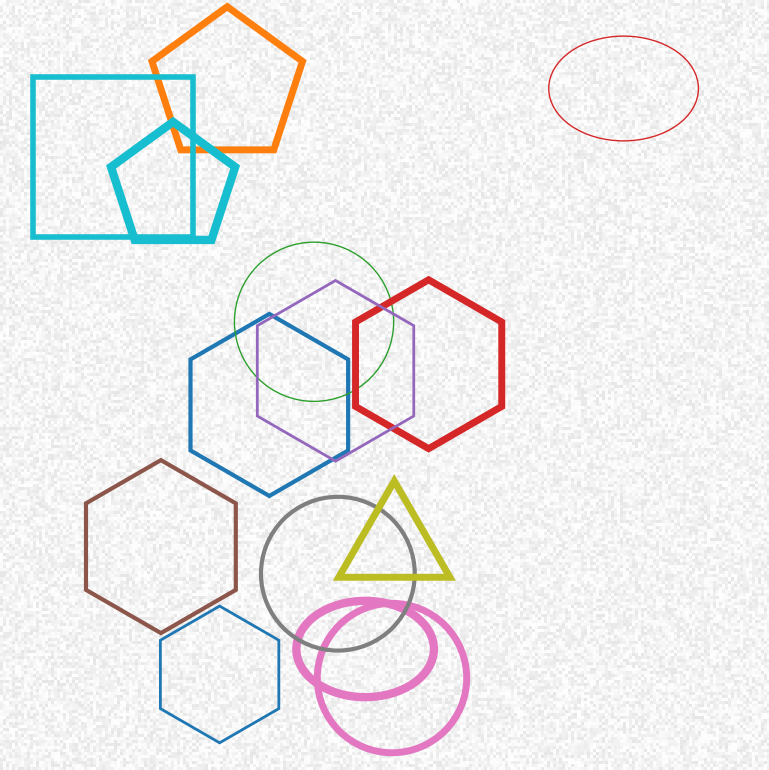[{"shape": "hexagon", "thickness": 1.5, "radius": 0.59, "center": [0.35, 0.474]}, {"shape": "hexagon", "thickness": 1, "radius": 0.44, "center": [0.285, 0.124]}, {"shape": "pentagon", "thickness": 2.5, "radius": 0.51, "center": [0.295, 0.889]}, {"shape": "circle", "thickness": 0.5, "radius": 0.52, "center": [0.408, 0.582]}, {"shape": "oval", "thickness": 0.5, "radius": 0.49, "center": [0.81, 0.885]}, {"shape": "hexagon", "thickness": 2.5, "radius": 0.55, "center": [0.557, 0.527]}, {"shape": "hexagon", "thickness": 1, "radius": 0.59, "center": [0.436, 0.518]}, {"shape": "hexagon", "thickness": 1.5, "radius": 0.56, "center": [0.209, 0.29]}, {"shape": "oval", "thickness": 3, "radius": 0.45, "center": [0.474, 0.157]}, {"shape": "circle", "thickness": 2.5, "radius": 0.49, "center": [0.509, 0.119]}, {"shape": "circle", "thickness": 1.5, "radius": 0.5, "center": [0.439, 0.255]}, {"shape": "triangle", "thickness": 2.5, "radius": 0.42, "center": [0.512, 0.292]}, {"shape": "pentagon", "thickness": 3, "radius": 0.42, "center": [0.225, 0.757]}, {"shape": "square", "thickness": 2, "radius": 0.52, "center": [0.147, 0.796]}]